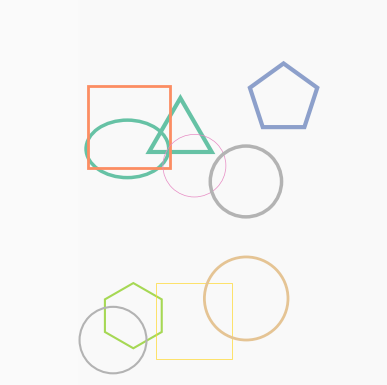[{"shape": "triangle", "thickness": 3, "radius": 0.47, "center": [0.466, 0.652]}, {"shape": "oval", "thickness": 2.5, "radius": 0.53, "center": [0.329, 0.613]}, {"shape": "square", "thickness": 2, "radius": 0.53, "center": [0.333, 0.67]}, {"shape": "pentagon", "thickness": 3, "radius": 0.46, "center": [0.732, 0.744]}, {"shape": "circle", "thickness": 0.5, "radius": 0.41, "center": [0.502, 0.57]}, {"shape": "hexagon", "thickness": 1.5, "radius": 0.42, "center": [0.344, 0.18]}, {"shape": "square", "thickness": 0.5, "radius": 0.49, "center": [0.5, 0.167]}, {"shape": "circle", "thickness": 2, "radius": 0.54, "center": [0.635, 0.225]}, {"shape": "circle", "thickness": 1.5, "radius": 0.43, "center": [0.292, 0.117]}, {"shape": "circle", "thickness": 2.5, "radius": 0.46, "center": [0.635, 0.529]}]